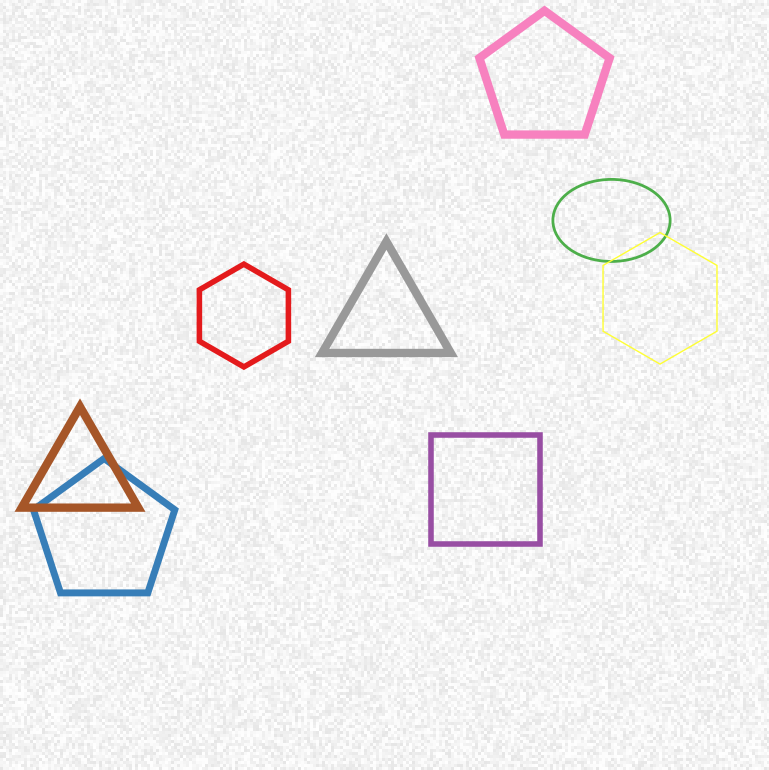[{"shape": "hexagon", "thickness": 2, "radius": 0.33, "center": [0.317, 0.59]}, {"shape": "pentagon", "thickness": 2.5, "radius": 0.48, "center": [0.135, 0.308]}, {"shape": "oval", "thickness": 1, "radius": 0.38, "center": [0.794, 0.714]}, {"shape": "square", "thickness": 2, "radius": 0.35, "center": [0.63, 0.364]}, {"shape": "hexagon", "thickness": 0.5, "radius": 0.43, "center": [0.857, 0.613]}, {"shape": "triangle", "thickness": 3, "radius": 0.44, "center": [0.104, 0.384]}, {"shape": "pentagon", "thickness": 3, "radius": 0.44, "center": [0.707, 0.897]}, {"shape": "triangle", "thickness": 3, "radius": 0.48, "center": [0.502, 0.59]}]